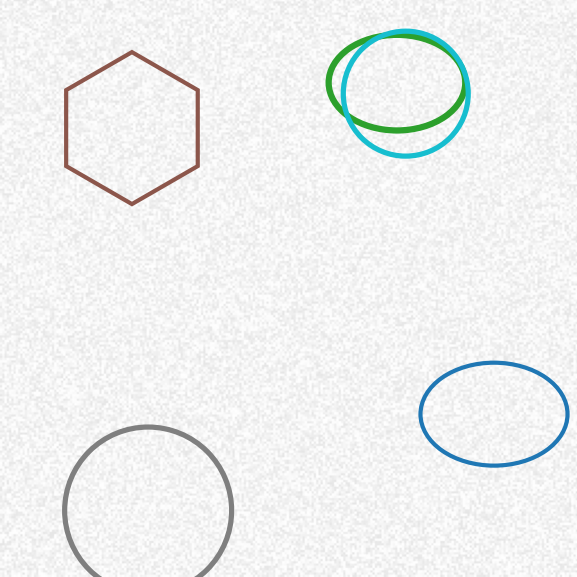[{"shape": "oval", "thickness": 2, "radius": 0.64, "center": [0.855, 0.282]}, {"shape": "oval", "thickness": 3, "radius": 0.59, "center": [0.687, 0.856]}, {"shape": "hexagon", "thickness": 2, "radius": 0.66, "center": [0.228, 0.777]}, {"shape": "circle", "thickness": 2.5, "radius": 0.72, "center": [0.257, 0.115]}, {"shape": "circle", "thickness": 2.5, "radius": 0.54, "center": [0.703, 0.837]}]